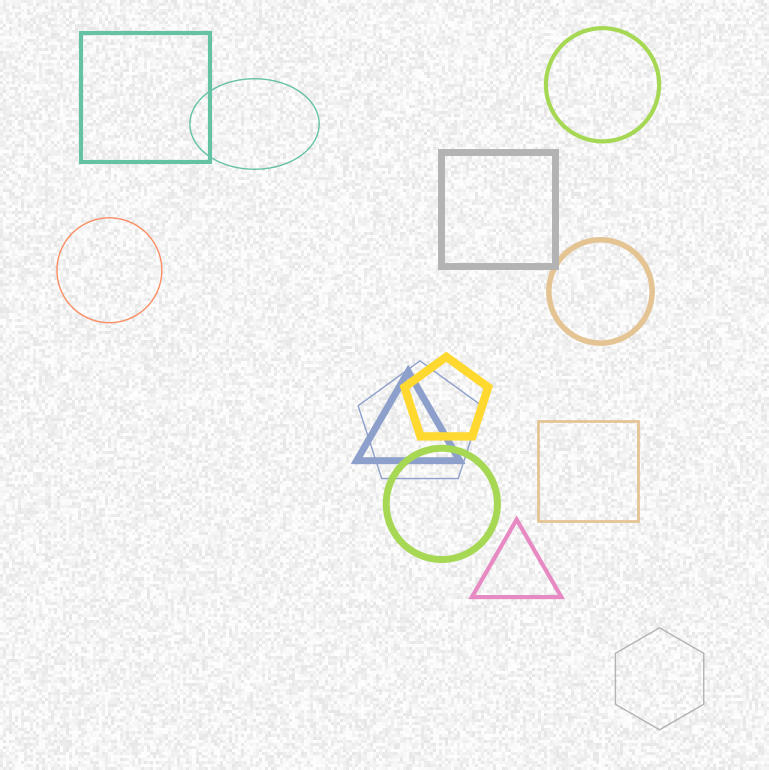[{"shape": "oval", "thickness": 0.5, "radius": 0.42, "center": [0.331, 0.839]}, {"shape": "square", "thickness": 1.5, "radius": 0.42, "center": [0.189, 0.873]}, {"shape": "circle", "thickness": 0.5, "radius": 0.34, "center": [0.142, 0.649]}, {"shape": "triangle", "thickness": 2.5, "radius": 0.39, "center": [0.53, 0.44]}, {"shape": "pentagon", "thickness": 0.5, "radius": 0.42, "center": [0.545, 0.447]}, {"shape": "triangle", "thickness": 1.5, "radius": 0.34, "center": [0.671, 0.258]}, {"shape": "circle", "thickness": 2.5, "radius": 0.36, "center": [0.574, 0.346]}, {"shape": "circle", "thickness": 1.5, "radius": 0.37, "center": [0.783, 0.89]}, {"shape": "pentagon", "thickness": 3, "radius": 0.29, "center": [0.58, 0.479]}, {"shape": "square", "thickness": 1, "radius": 0.32, "center": [0.764, 0.388]}, {"shape": "circle", "thickness": 2, "radius": 0.34, "center": [0.78, 0.622]}, {"shape": "hexagon", "thickness": 0.5, "radius": 0.33, "center": [0.857, 0.118]}, {"shape": "square", "thickness": 2.5, "radius": 0.37, "center": [0.646, 0.728]}]